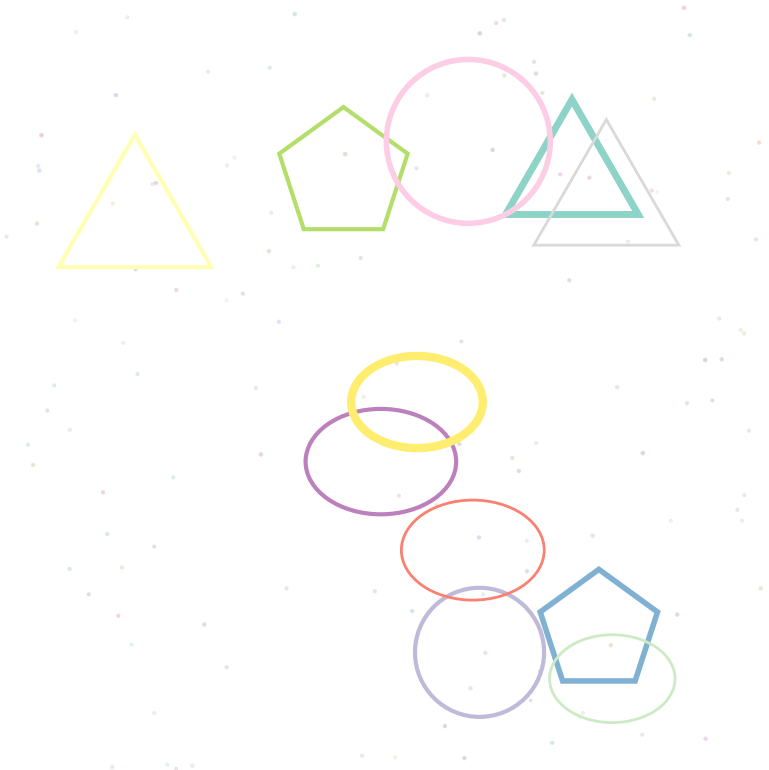[{"shape": "triangle", "thickness": 2.5, "radius": 0.5, "center": [0.743, 0.771]}, {"shape": "triangle", "thickness": 1.5, "radius": 0.57, "center": [0.175, 0.71]}, {"shape": "circle", "thickness": 1.5, "radius": 0.42, "center": [0.623, 0.153]}, {"shape": "oval", "thickness": 1, "radius": 0.46, "center": [0.614, 0.286]}, {"shape": "pentagon", "thickness": 2, "radius": 0.4, "center": [0.778, 0.18]}, {"shape": "pentagon", "thickness": 1.5, "radius": 0.44, "center": [0.446, 0.773]}, {"shape": "circle", "thickness": 2, "radius": 0.53, "center": [0.608, 0.816]}, {"shape": "triangle", "thickness": 1, "radius": 0.54, "center": [0.787, 0.736]}, {"shape": "oval", "thickness": 1.5, "radius": 0.49, "center": [0.495, 0.401]}, {"shape": "oval", "thickness": 1, "radius": 0.41, "center": [0.795, 0.119]}, {"shape": "oval", "thickness": 3, "radius": 0.43, "center": [0.542, 0.478]}]